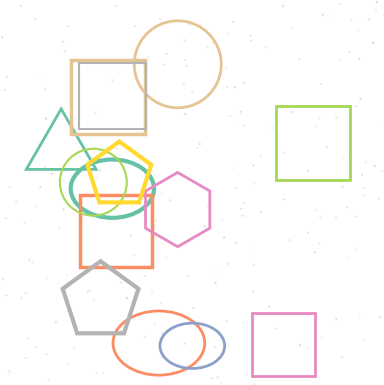[{"shape": "oval", "thickness": 3, "radius": 0.54, "center": [0.292, 0.51]}, {"shape": "triangle", "thickness": 2, "radius": 0.52, "center": [0.159, 0.612]}, {"shape": "oval", "thickness": 2, "radius": 0.6, "center": [0.413, 0.109]}, {"shape": "square", "thickness": 2.5, "radius": 0.47, "center": [0.301, 0.4]}, {"shape": "oval", "thickness": 2, "radius": 0.42, "center": [0.499, 0.102]}, {"shape": "hexagon", "thickness": 2, "radius": 0.48, "center": [0.461, 0.456]}, {"shape": "square", "thickness": 2, "radius": 0.41, "center": [0.737, 0.105]}, {"shape": "square", "thickness": 2, "radius": 0.48, "center": [0.812, 0.628]}, {"shape": "circle", "thickness": 1.5, "radius": 0.43, "center": [0.242, 0.527]}, {"shape": "pentagon", "thickness": 3, "radius": 0.44, "center": [0.31, 0.545]}, {"shape": "circle", "thickness": 2, "radius": 0.56, "center": [0.462, 0.833]}, {"shape": "square", "thickness": 2.5, "radius": 0.48, "center": [0.281, 0.748]}, {"shape": "square", "thickness": 1.5, "radius": 0.43, "center": [0.293, 0.75]}, {"shape": "pentagon", "thickness": 3, "radius": 0.52, "center": [0.261, 0.218]}]